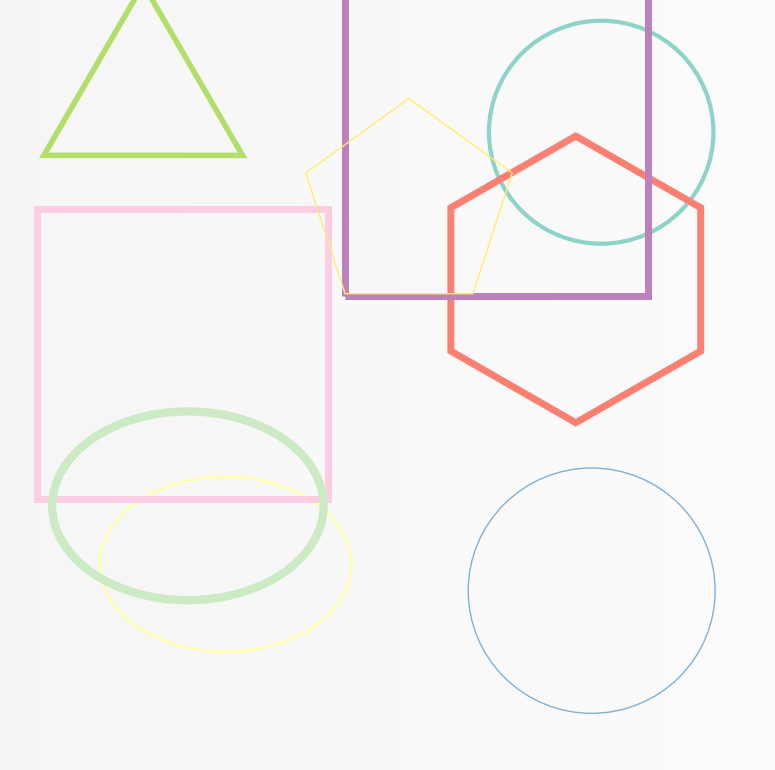[{"shape": "circle", "thickness": 1.5, "radius": 0.72, "center": [0.776, 0.828]}, {"shape": "oval", "thickness": 1, "radius": 0.81, "center": [0.291, 0.267]}, {"shape": "hexagon", "thickness": 2.5, "radius": 0.93, "center": [0.743, 0.637]}, {"shape": "circle", "thickness": 0.5, "radius": 0.8, "center": [0.763, 0.233]}, {"shape": "triangle", "thickness": 2, "radius": 0.74, "center": [0.185, 0.872]}, {"shape": "square", "thickness": 2.5, "radius": 0.94, "center": [0.236, 0.54]}, {"shape": "square", "thickness": 2.5, "radius": 0.98, "center": [0.641, 0.811]}, {"shape": "oval", "thickness": 3, "radius": 0.88, "center": [0.242, 0.343]}, {"shape": "pentagon", "thickness": 0.5, "radius": 0.7, "center": [0.528, 0.732]}]